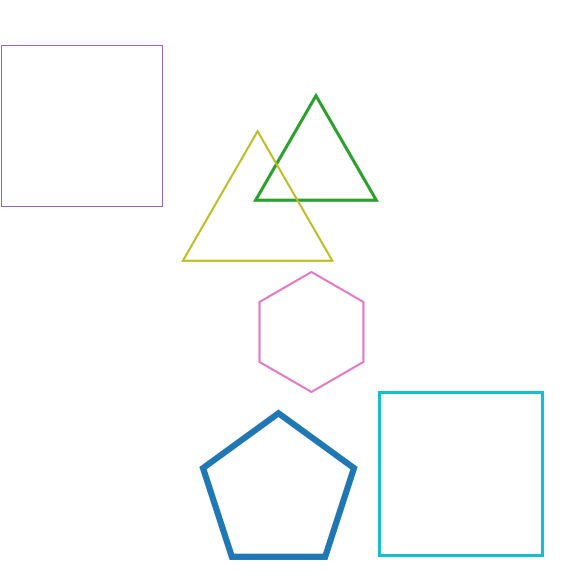[{"shape": "pentagon", "thickness": 3, "radius": 0.69, "center": [0.482, 0.146]}, {"shape": "triangle", "thickness": 1.5, "radius": 0.6, "center": [0.547, 0.713]}, {"shape": "square", "thickness": 0.5, "radius": 0.7, "center": [0.141, 0.782]}, {"shape": "hexagon", "thickness": 1, "radius": 0.52, "center": [0.539, 0.424]}, {"shape": "triangle", "thickness": 1, "radius": 0.75, "center": [0.446, 0.622]}, {"shape": "square", "thickness": 1.5, "radius": 0.71, "center": [0.797, 0.179]}]